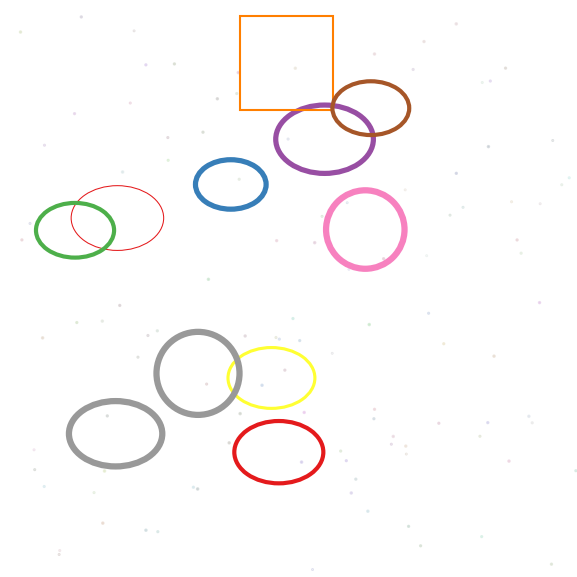[{"shape": "oval", "thickness": 0.5, "radius": 0.4, "center": [0.203, 0.622]}, {"shape": "oval", "thickness": 2, "radius": 0.39, "center": [0.483, 0.216]}, {"shape": "oval", "thickness": 2.5, "radius": 0.31, "center": [0.4, 0.68]}, {"shape": "oval", "thickness": 2, "radius": 0.34, "center": [0.13, 0.6]}, {"shape": "oval", "thickness": 2.5, "radius": 0.42, "center": [0.562, 0.758]}, {"shape": "square", "thickness": 1, "radius": 0.4, "center": [0.496, 0.89]}, {"shape": "oval", "thickness": 1.5, "radius": 0.38, "center": [0.47, 0.345]}, {"shape": "oval", "thickness": 2, "radius": 0.33, "center": [0.642, 0.812]}, {"shape": "circle", "thickness": 3, "radius": 0.34, "center": [0.633, 0.602]}, {"shape": "circle", "thickness": 3, "radius": 0.36, "center": [0.343, 0.353]}, {"shape": "oval", "thickness": 3, "radius": 0.4, "center": [0.2, 0.248]}]